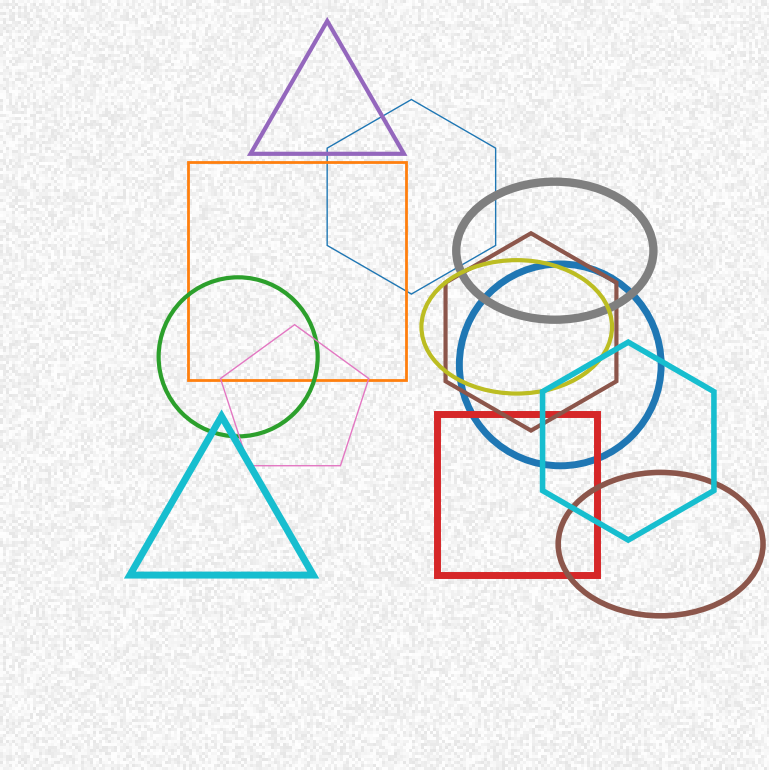[{"shape": "hexagon", "thickness": 0.5, "radius": 0.63, "center": [0.534, 0.744]}, {"shape": "circle", "thickness": 2.5, "radius": 0.66, "center": [0.728, 0.526]}, {"shape": "square", "thickness": 1, "radius": 0.71, "center": [0.386, 0.649]}, {"shape": "circle", "thickness": 1.5, "radius": 0.52, "center": [0.309, 0.537]}, {"shape": "square", "thickness": 2.5, "radius": 0.52, "center": [0.671, 0.358]}, {"shape": "triangle", "thickness": 1.5, "radius": 0.57, "center": [0.425, 0.858]}, {"shape": "oval", "thickness": 2, "radius": 0.67, "center": [0.858, 0.293]}, {"shape": "hexagon", "thickness": 1.5, "radius": 0.64, "center": [0.69, 0.569]}, {"shape": "pentagon", "thickness": 0.5, "radius": 0.51, "center": [0.383, 0.477]}, {"shape": "oval", "thickness": 3, "radius": 0.64, "center": [0.721, 0.674]}, {"shape": "oval", "thickness": 1.5, "radius": 0.62, "center": [0.671, 0.576]}, {"shape": "hexagon", "thickness": 2, "radius": 0.64, "center": [0.816, 0.427]}, {"shape": "triangle", "thickness": 2.5, "radius": 0.69, "center": [0.288, 0.322]}]